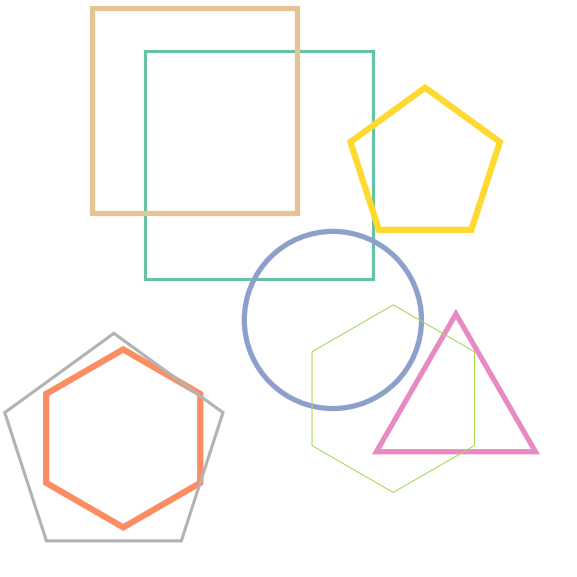[{"shape": "square", "thickness": 1.5, "radius": 0.99, "center": [0.449, 0.714]}, {"shape": "hexagon", "thickness": 3, "radius": 0.77, "center": [0.213, 0.24]}, {"shape": "circle", "thickness": 2.5, "radius": 0.77, "center": [0.576, 0.445]}, {"shape": "triangle", "thickness": 2.5, "radius": 0.8, "center": [0.79, 0.296]}, {"shape": "hexagon", "thickness": 0.5, "radius": 0.81, "center": [0.681, 0.309]}, {"shape": "pentagon", "thickness": 3, "radius": 0.68, "center": [0.736, 0.711]}, {"shape": "square", "thickness": 2.5, "radius": 0.89, "center": [0.337, 0.808]}, {"shape": "pentagon", "thickness": 1.5, "radius": 0.99, "center": [0.197, 0.223]}]